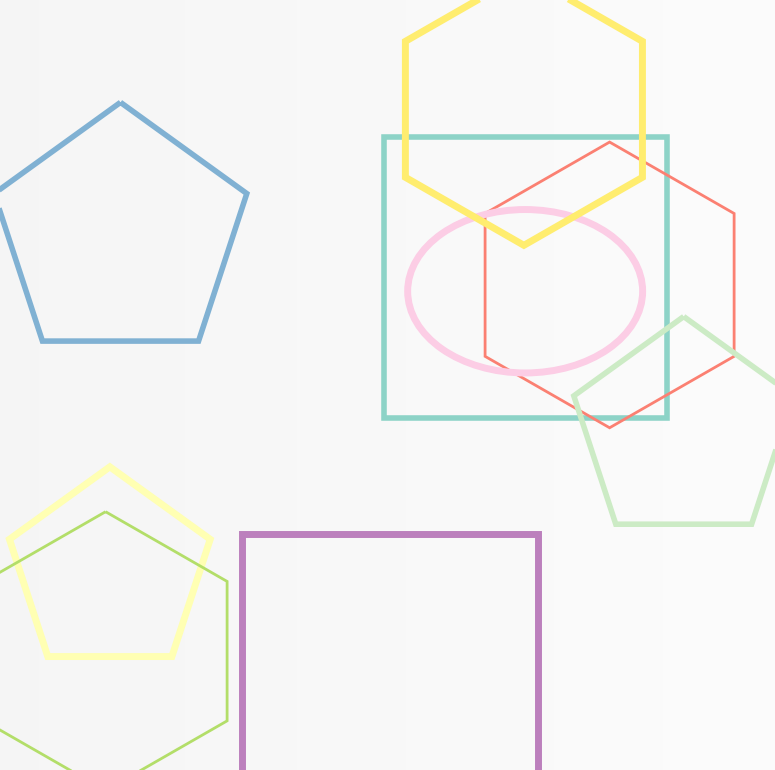[{"shape": "square", "thickness": 2, "radius": 0.91, "center": [0.678, 0.64]}, {"shape": "pentagon", "thickness": 2.5, "radius": 0.68, "center": [0.142, 0.258]}, {"shape": "hexagon", "thickness": 1, "radius": 0.93, "center": [0.787, 0.63]}, {"shape": "pentagon", "thickness": 2, "radius": 0.86, "center": [0.155, 0.696]}, {"shape": "hexagon", "thickness": 1, "radius": 0.91, "center": [0.136, 0.154]}, {"shape": "oval", "thickness": 2.5, "radius": 0.76, "center": [0.678, 0.622]}, {"shape": "square", "thickness": 2.5, "radius": 0.95, "center": [0.503, 0.116]}, {"shape": "pentagon", "thickness": 2, "radius": 0.75, "center": [0.882, 0.44]}, {"shape": "hexagon", "thickness": 2.5, "radius": 0.88, "center": [0.676, 0.858]}]